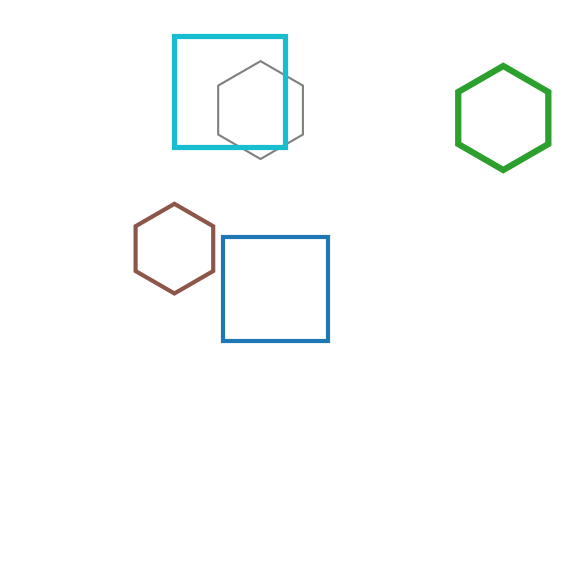[{"shape": "square", "thickness": 2, "radius": 0.45, "center": [0.477, 0.499]}, {"shape": "hexagon", "thickness": 3, "radius": 0.45, "center": [0.871, 0.795]}, {"shape": "hexagon", "thickness": 2, "radius": 0.39, "center": [0.302, 0.569]}, {"shape": "hexagon", "thickness": 1, "radius": 0.42, "center": [0.451, 0.809]}, {"shape": "square", "thickness": 2.5, "radius": 0.48, "center": [0.398, 0.841]}]